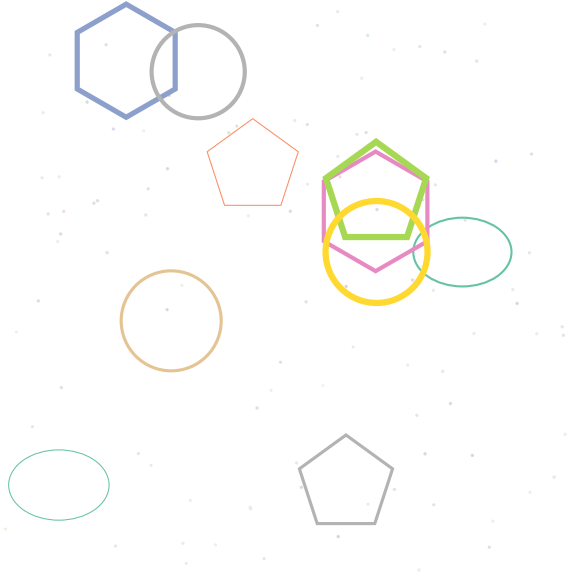[{"shape": "oval", "thickness": 1, "radius": 0.43, "center": [0.801, 0.563]}, {"shape": "oval", "thickness": 0.5, "radius": 0.43, "center": [0.102, 0.159]}, {"shape": "pentagon", "thickness": 0.5, "radius": 0.41, "center": [0.438, 0.711]}, {"shape": "hexagon", "thickness": 2.5, "radius": 0.49, "center": [0.219, 0.894]}, {"shape": "hexagon", "thickness": 2, "radius": 0.52, "center": [0.65, 0.633]}, {"shape": "pentagon", "thickness": 3, "radius": 0.46, "center": [0.651, 0.662]}, {"shape": "circle", "thickness": 3, "radius": 0.44, "center": [0.652, 0.563]}, {"shape": "circle", "thickness": 1.5, "radius": 0.43, "center": [0.296, 0.444]}, {"shape": "pentagon", "thickness": 1.5, "radius": 0.42, "center": [0.599, 0.161]}, {"shape": "circle", "thickness": 2, "radius": 0.4, "center": [0.343, 0.875]}]